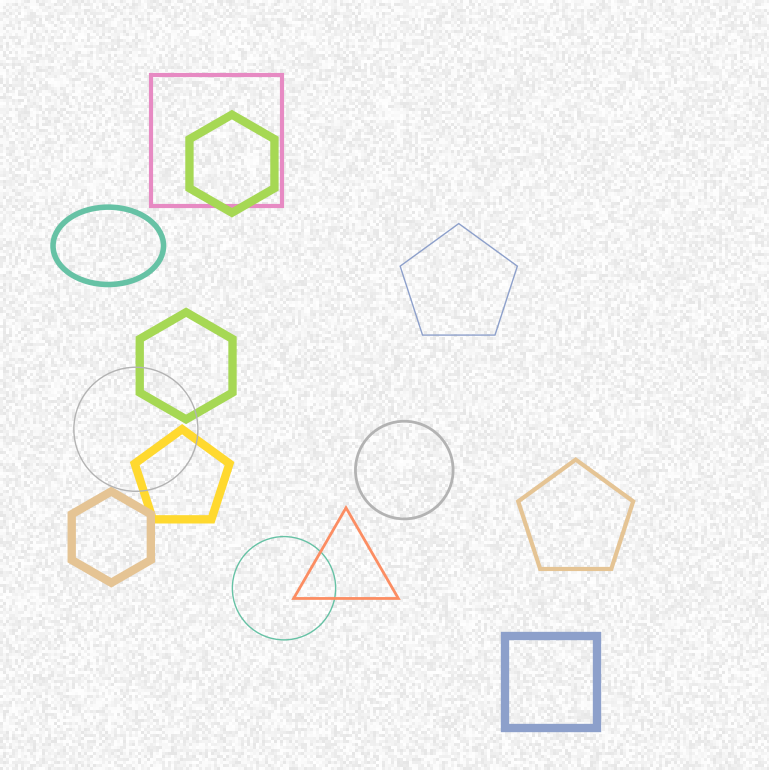[{"shape": "oval", "thickness": 2, "radius": 0.36, "center": [0.141, 0.681]}, {"shape": "circle", "thickness": 0.5, "radius": 0.34, "center": [0.369, 0.236]}, {"shape": "triangle", "thickness": 1, "radius": 0.39, "center": [0.449, 0.262]}, {"shape": "pentagon", "thickness": 0.5, "radius": 0.4, "center": [0.596, 0.63]}, {"shape": "square", "thickness": 3, "radius": 0.3, "center": [0.716, 0.114]}, {"shape": "square", "thickness": 1.5, "radius": 0.42, "center": [0.281, 0.818]}, {"shape": "hexagon", "thickness": 3, "radius": 0.32, "center": [0.301, 0.787]}, {"shape": "hexagon", "thickness": 3, "radius": 0.35, "center": [0.242, 0.525]}, {"shape": "pentagon", "thickness": 3, "radius": 0.32, "center": [0.237, 0.378]}, {"shape": "hexagon", "thickness": 3, "radius": 0.3, "center": [0.145, 0.302]}, {"shape": "pentagon", "thickness": 1.5, "radius": 0.39, "center": [0.748, 0.325]}, {"shape": "circle", "thickness": 1, "radius": 0.32, "center": [0.525, 0.39]}, {"shape": "circle", "thickness": 0.5, "radius": 0.4, "center": [0.176, 0.443]}]